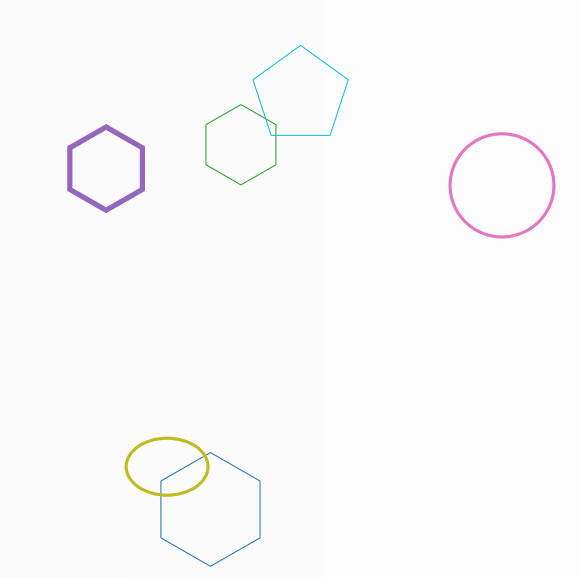[{"shape": "hexagon", "thickness": 0.5, "radius": 0.49, "center": [0.362, 0.117]}, {"shape": "hexagon", "thickness": 0.5, "radius": 0.35, "center": [0.415, 0.749]}, {"shape": "hexagon", "thickness": 2.5, "radius": 0.36, "center": [0.183, 0.707]}, {"shape": "circle", "thickness": 1.5, "radius": 0.45, "center": [0.864, 0.678]}, {"shape": "oval", "thickness": 1.5, "radius": 0.35, "center": [0.287, 0.191]}, {"shape": "pentagon", "thickness": 0.5, "radius": 0.43, "center": [0.517, 0.834]}]